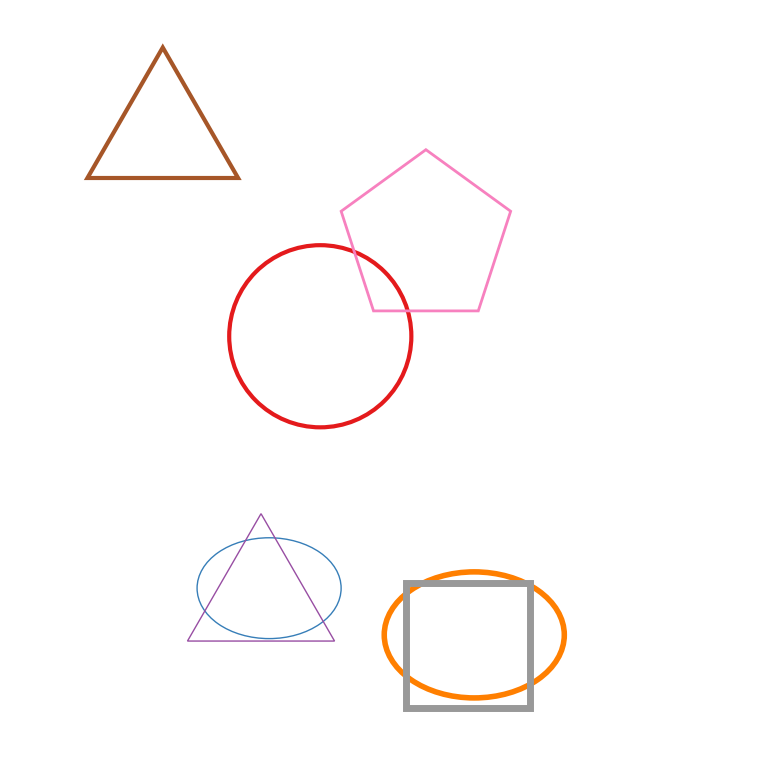[{"shape": "circle", "thickness": 1.5, "radius": 0.59, "center": [0.416, 0.563]}, {"shape": "oval", "thickness": 0.5, "radius": 0.47, "center": [0.349, 0.236]}, {"shape": "triangle", "thickness": 0.5, "radius": 0.55, "center": [0.339, 0.223]}, {"shape": "oval", "thickness": 2, "radius": 0.58, "center": [0.616, 0.175]}, {"shape": "triangle", "thickness": 1.5, "radius": 0.56, "center": [0.211, 0.825]}, {"shape": "pentagon", "thickness": 1, "radius": 0.58, "center": [0.553, 0.69]}, {"shape": "square", "thickness": 2.5, "radius": 0.4, "center": [0.608, 0.162]}]